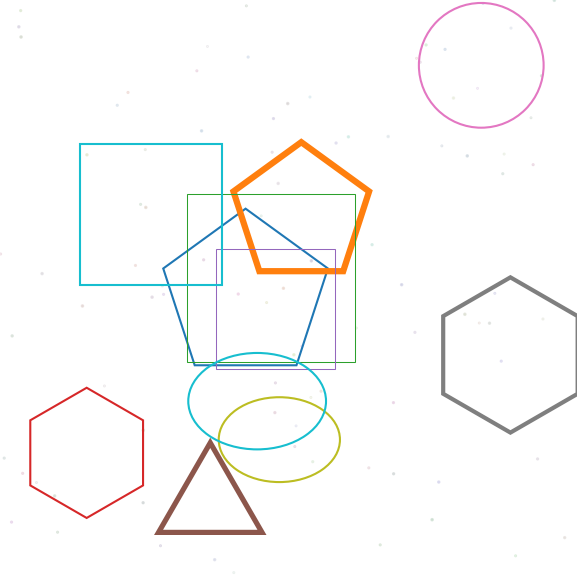[{"shape": "pentagon", "thickness": 1, "radius": 0.75, "center": [0.425, 0.488]}, {"shape": "pentagon", "thickness": 3, "radius": 0.62, "center": [0.522, 0.629]}, {"shape": "square", "thickness": 0.5, "radius": 0.73, "center": [0.469, 0.518]}, {"shape": "hexagon", "thickness": 1, "radius": 0.56, "center": [0.15, 0.215]}, {"shape": "square", "thickness": 0.5, "radius": 0.52, "center": [0.477, 0.464]}, {"shape": "triangle", "thickness": 2.5, "radius": 0.52, "center": [0.364, 0.129]}, {"shape": "circle", "thickness": 1, "radius": 0.54, "center": [0.833, 0.886]}, {"shape": "hexagon", "thickness": 2, "radius": 0.67, "center": [0.884, 0.384]}, {"shape": "oval", "thickness": 1, "radius": 0.52, "center": [0.484, 0.238]}, {"shape": "oval", "thickness": 1, "radius": 0.6, "center": [0.445, 0.304]}, {"shape": "square", "thickness": 1, "radius": 0.61, "center": [0.261, 0.628]}]